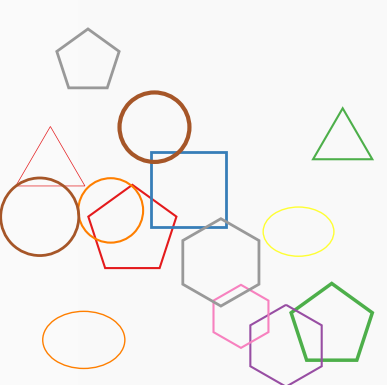[{"shape": "pentagon", "thickness": 1.5, "radius": 0.6, "center": [0.342, 0.4]}, {"shape": "triangle", "thickness": 0.5, "radius": 0.52, "center": [0.13, 0.568]}, {"shape": "square", "thickness": 2, "radius": 0.49, "center": [0.486, 0.507]}, {"shape": "triangle", "thickness": 1.5, "radius": 0.44, "center": [0.884, 0.63]}, {"shape": "pentagon", "thickness": 2.5, "radius": 0.55, "center": [0.856, 0.154]}, {"shape": "hexagon", "thickness": 1.5, "radius": 0.53, "center": [0.738, 0.102]}, {"shape": "circle", "thickness": 1.5, "radius": 0.42, "center": [0.286, 0.453]}, {"shape": "oval", "thickness": 1, "radius": 0.53, "center": [0.216, 0.117]}, {"shape": "oval", "thickness": 1, "radius": 0.46, "center": [0.77, 0.398]}, {"shape": "circle", "thickness": 2, "radius": 0.5, "center": [0.103, 0.437]}, {"shape": "circle", "thickness": 3, "radius": 0.45, "center": [0.399, 0.67]}, {"shape": "hexagon", "thickness": 1.5, "radius": 0.41, "center": [0.622, 0.178]}, {"shape": "pentagon", "thickness": 2, "radius": 0.42, "center": [0.227, 0.84]}, {"shape": "hexagon", "thickness": 2, "radius": 0.57, "center": [0.57, 0.318]}]